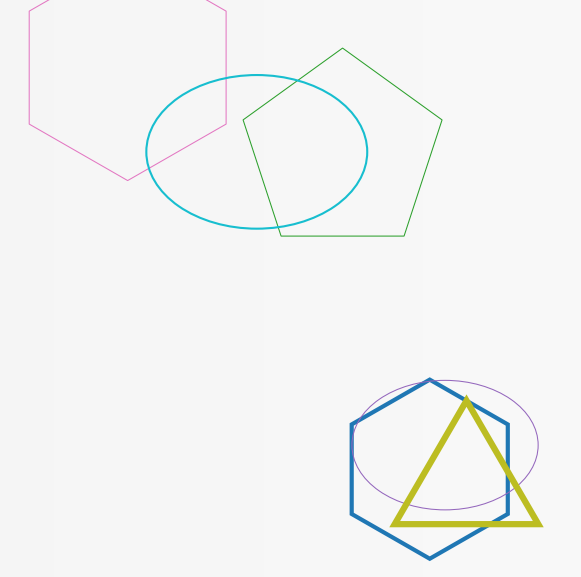[{"shape": "hexagon", "thickness": 2, "radius": 0.78, "center": [0.739, 0.187]}, {"shape": "pentagon", "thickness": 0.5, "radius": 0.9, "center": [0.589, 0.736]}, {"shape": "oval", "thickness": 0.5, "radius": 0.8, "center": [0.766, 0.228]}, {"shape": "hexagon", "thickness": 0.5, "radius": 0.98, "center": [0.22, 0.882]}, {"shape": "triangle", "thickness": 3, "radius": 0.71, "center": [0.803, 0.163]}, {"shape": "oval", "thickness": 1, "radius": 0.95, "center": [0.442, 0.736]}]